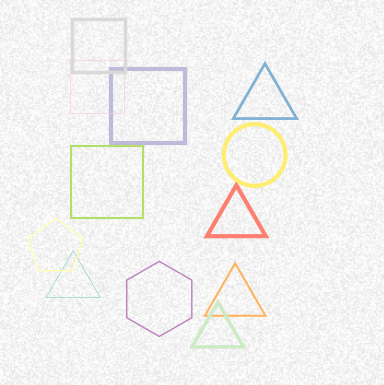[{"shape": "triangle", "thickness": 0.5, "radius": 0.41, "center": [0.19, 0.268]}, {"shape": "pentagon", "thickness": 1, "radius": 0.38, "center": [0.145, 0.358]}, {"shape": "square", "thickness": 3, "radius": 0.48, "center": [0.385, 0.725]}, {"shape": "triangle", "thickness": 3, "radius": 0.44, "center": [0.614, 0.431]}, {"shape": "triangle", "thickness": 2, "radius": 0.48, "center": [0.688, 0.74]}, {"shape": "triangle", "thickness": 1.5, "radius": 0.45, "center": [0.611, 0.225]}, {"shape": "square", "thickness": 1.5, "radius": 0.47, "center": [0.277, 0.527]}, {"shape": "square", "thickness": 0.5, "radius": 0.35, "center": [0.251, 0.775]}, {"shape": "square", "thickness": 2.5, "radius": 0.34, "center": [0.256, 0.882]}, {"shape": "hexagon", "thickness": 1, "radius": 0.49, "center": [0.414, 0.224]}, {"shape": "triangle", "thickness": 2.5, "radius": 0.39, "center": [0.566, 0.138]}, {"shape": "circle", "thickness": 3, "radius": 0.4, "center": [0.661, 0.597]}]